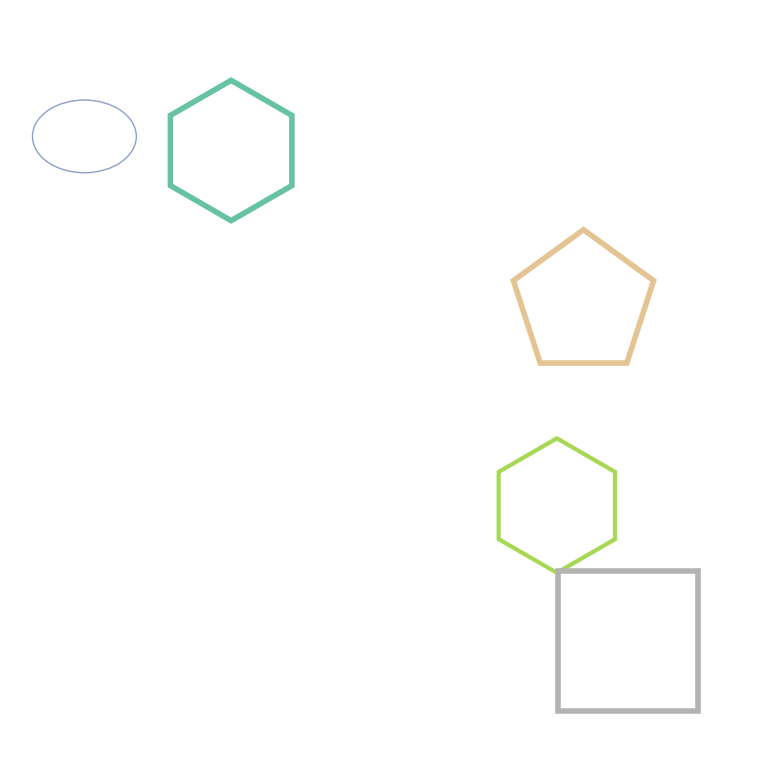[{"shape": "hexagon", "thickness": 2, "radius": 0.46, "center": [0.3, 0.805]}, {"shape": "oval", "thickness": 0.5, "radius": 0.34, "center": [0.11, 0.823]}, {"shape": "hexagon", "thickness": 1.5, "radius": 0.44, "center": [0.723, 0.343]}, {"shape": "pentagon", "thickness": 2, "radius": 0.48, "center": [0.758, 0.606]}, {"shape": "square", "thickness": 2, "radius": 0.45, "center": [0.816, 0.168]}]